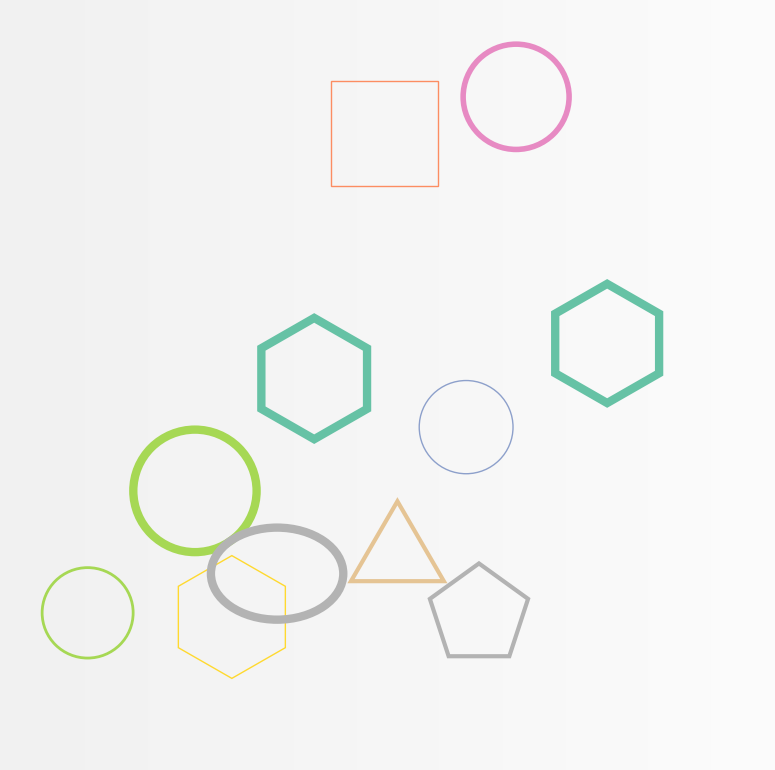[{"shape": "hexagon", "thickness": 3, "radius": 0.39, "center": [0.783, 0.554]}, {"shape": "hexagon", "thickness": 3, "radius": 0.39, "center": [0.405, 0.508]}, {"shape": "square", "thickness": 0.5, "radius": 0.34, "center": [0.496, 0.827]}, {"shape": "circle", "thickness": 0.5, "radius": 0.3, "center": [0.601, 0.445]}, {"shape": "circle", "thickness": 2, "radius": 0.34, "center": [0.666, 0.874]}, {"shape": "circle", "thickness": 3, "radius": 0.4, "center": [0.252, 0.363]}, {"shape": "circle", "thickness": 1, "radius": 0.29, "center": [0.113, 0.204]}, {"shape": "hexagon", "thickness": 0.5, "radius": 0.4, "center": [0.299, 0.199]}, {"shape": "triangle", "thickness": 1.5, "radius": 0.35, "center": [0.513, 0.28]}, {"shape": "pentagon", "thickness": 1.5, "radius": 0.33, "center": [0.618, 0.202]}, {"shape": "oval", "thickness": 3, "radius": 0.43, "center": [0.358, 0.255]}]